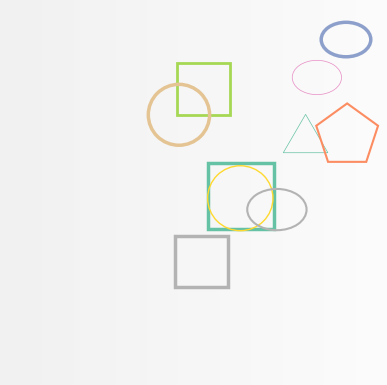[{"shape": "square", "thickness": 2.5, "radius": 0.43, "center": [0.621, 0.492]}, {"shape": "triangle", "thickness": 0.5, "radius": 0.33, "center": [0.789, 0.637]}, {"shape": "pentagon", "thickness": 1.5, "radius": 0.42, "center": [0.896, 0.647]}, {"shape": "oval", "thickness": 2.5, "radius": 0.32, "center": [0.893, 0.897]}, {"shape": "oval", "thickness": 0.5, "radius": 0.32, "center": [0.818, 0.799]}, {"shape": "square", "thickness": 2, "radius": 0.34, "center": [0.526, 0.769]}, {"shape": "circle", "thickness": 1, "radius": 0.42, "center": [0.62, 0.485]}, {"shape": "circle", "thickness": 2.5, "radius": 0.4, "center": [0.462, 0.702]}, {"shape": "square", "thickness": 2.5, "radius": 0.34, "center": [0.52, 0.321]}, {"shape": "oval", "thickness": 1.5, "radius": 0.38, "center": [0.715, 0.456]}]